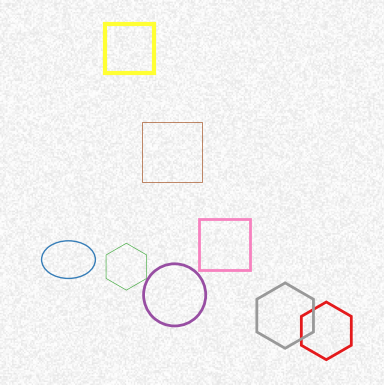[{"shape": "hexagon", "thickness": 2, "radius": 0.37, "center": [0.848, 0.141]}, {"shape": "oval", "thickness": 1, "radius": 0.35, "center": [0.178, 0.326]}, {"shape": "hexagon", "thickness": 0.5, "radius": 0.3, "center": [0.328, 0.307]}, {"shape": "circle", "thickness": 2, "radius": 0.4, "center": [0.454, 0.234]}, {"shape": "square", "thickness": 3, "radius": 0.32, "center": [0.337, 0.874]}, {"shape": "square", "thickness": 0.5, "radius": 0.39, "center": [0.447, 0.605]}, {"shape": "square", "thickness": 2, "radius": 0.33, "center": [0.582, 0.366]}, {"shape": "hexagon", "thickness": 2, "radius": 0.42, "center": [0.741, 0.18]}]